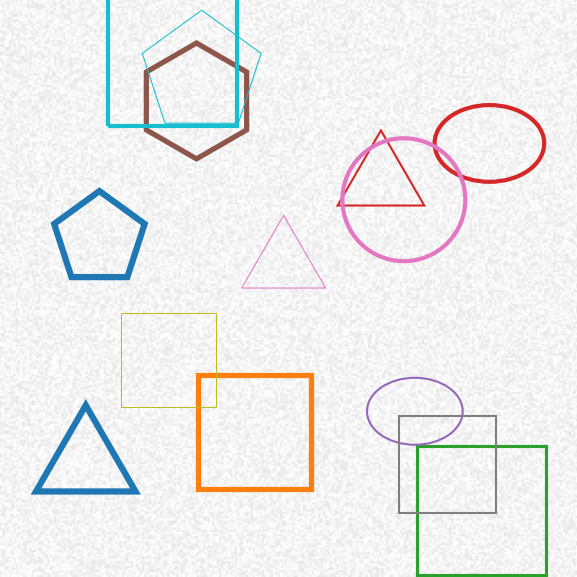[{"shape": "triangle", "thickness": 3, "radius": 0.5, "center": [0.149, 0.198]}, {"shape": "pentagon", "thickness": 3, "radius": 0.41, "center": [0.172, 0.586]}, {"shape": "square", "thickness": 2.5, "radius": 0.49, "center": [0.441, 0.251]}, {"shape": "square", "thickness": 1.5, "radius": 0.56, "center": [0.834, 0.115]}, {"shape": "oval", "thickness": 2, "radius": 0.47, "center": [0.847, 0.751]}, {"shape": "triangle", "thickness": 1, "radius": 0.43, "center": [0.66, 0.687]}, {"shape": "oval", "thickness": 1, "radius": 0.41, "center": [0.718, 0.287]}, {"shape": "hexagon", "thickness": 2.5, "radius": 0.5, "center": [0.34, 0.824]}, {"shape": "circle", "thickness": 2, "radius": 0.53, "center": [0.699, 0.653]}, {"shape": "triangle", "thickness": 0.5, "radius": 0.42, "center": [0.491, 0.542]}, {"shape": "square", "thickness": 1, "radius": 0.42, "center": [0.775, 0.196]}, {"shape": "square", "thickness": 0.5, "radius": 0.41, "center": [0.291, 0.376]}, {"shape": "pentagon", "thickness": 0.5, "radius": 0.54, "center": [0.349, 0.873]}, {"shape": "square", "thickness": 2, "radius": 0.56, "center": [0.299, 0.893]}]